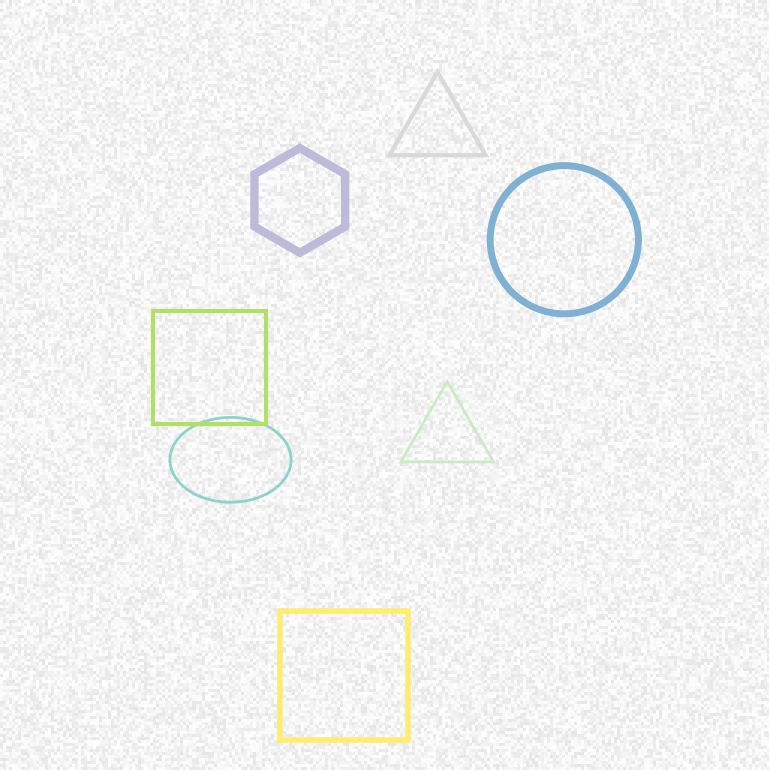[{"shape": "oval", "thickness": 1, "radius": 0.39, "center": [0.299, 0.403]}, {"shape": "hexagon", "thickness": 3, "radius": 0.34, "center": [0.389, 0.74]}, {"shape": "circle", "thickness": 2.5, "radius": 0.48, "center": [0.733, 0.689]}, {"shape": "square", "thickness": 1.5, "radius": 0.37, "center": [0.272, 0.523]}, {"shape": "triangle", "thickness": 1.5, "radius": 0.36, "center": [0.568, 0.834]}, {"shape": "triangle", "thickness": 1, "radius": 0.35, "center": [0.581, 0.435]}, {"shape": "square", "thickness": 2, "radius": 0.42, "center": [0.447, 0.123]}]